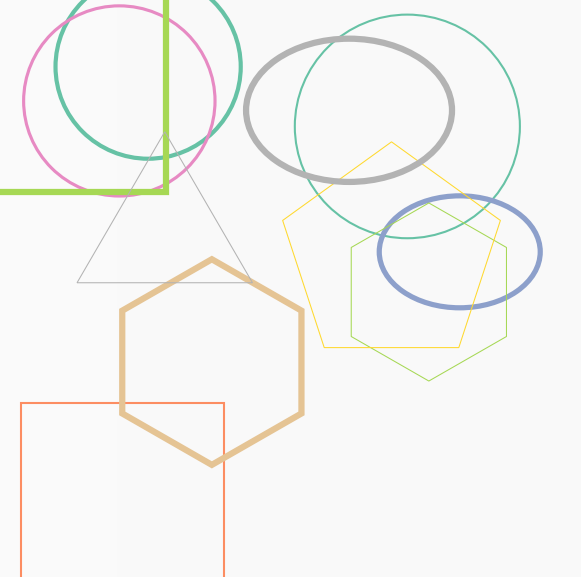[{"shape": "circle", "thickness": 2, "radius": 0.8, "center": [0.255, 0.884]}, {"shape": "circle", "thickness": 1, "radius": 0.97, "center": [0.701, 0.78]}, {"shape": "square", "thickness": 1, "radius": 0.87, "center": [0.21, 0.126]}, {"shape": "oval", "thickness": 2.5, "radius": 0.69, "center": [0.791, 0.563]}, {"shape": "circle", "thickness": 1.5, "radius": 0.82, "center": [0.205, 0.824]}, {"shape": "square", "thickness": 3, "radius": 0.89, "center": [0.107, 0.844]}, {"shape": "hexagon", "thickness": 0.5, "radius": 0.77, "center": [0.738, 0.494]}, {"shape": "pentagon", "thickness": 0.5, "radius": 0.98, "center": [0.674, 0.557]}, {"shape": "hexagon", "thickness": 3, "radius": 0.89, "center": [0.364, 0.372]}, {"shape": "oval", "thickness": 3, "radius": 0.89, "center": [0.601, 0.808]}, {"shape": "triangle", "thickness": 0.5, "radius": 0.87, "center": [0.283, 0.597]}]